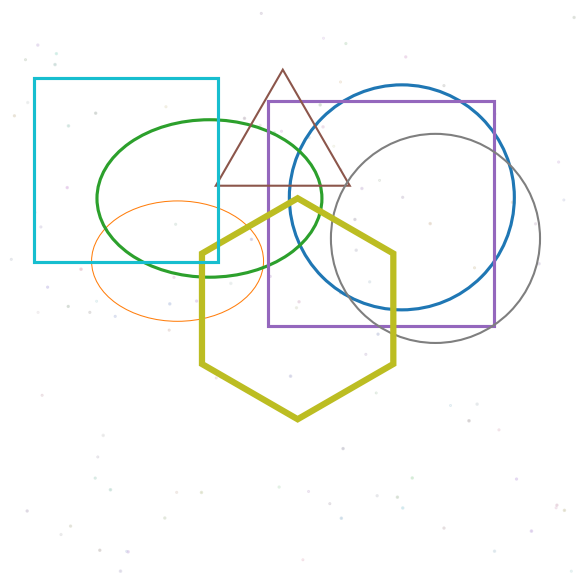[{"shape": "circle", "thickness": 1.5, "radius": 0.97, "center": [0.696, 0.657]}, {"shape": "oval", "thickness": 0.5, "radius": 0.74, "center": [0.307, 0.547]}, {"shape": "oval", "thickness": 1.5, "radius": 0.97, "center": [0.363, 0.655]}, {"shape": "square", "thickness": 1.5, "radius": 0.98, "center": [0.66, 0.63]}, {"shape": "triangle", "thickness": 1, "radius": 0.67, "center": [0.49, 0.745]}, {"shape": "circle", "thickness": 1, "radius": 0.91, "center": [0.754, 0.586]}, {"shape": "hexagon", "thickness": 3, "radius": 0.96, "center": [0.515, 0.465]}, {"shape": "square", "thickness": 1.5, "radius": 0.8, "center": [0.218, 0.705]}]